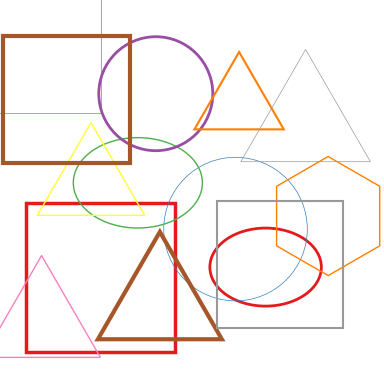[{"shape": "oval", "thickness": 2, "radius": 0.72, "center": [0.69, 0.306]}, {"shape": "square", "thickness": 2.5, "radius": 0.97, "center": [0.261, 0.28]}, {"shape": "circle", "thickness": 0.5, "radius": 0.93, "center": [0.612, 0.405]}, {"shape": "oval", "thickness": 1, "radius": 0.84, "center": [0.358, 0.525]}, {"shape": "square", "thickness": 0.5, "radius": 0.77, "center": [0.108, 0.861]}, {"shape": "circle", "thickness": 2, "radius": 0.74, "center": [0.405, 0.757]}, {"shape": "hexagon", "thickness": 1, "radius": 0.77, "center": [0.852, 0.439]}, {"shape": "triangle", "thickness": 1.5, "radius": 0.67, "center": [0.621, 0.731]}, {"shape": "triangle", "thickness": 1, "radius": 0.8, "center": [0.236, 0.521]}, {"shape": "triangle", "thickness": 3, "radius": 0.93, "center": [0.415, 0.212]}, {"shape": "square", "thickness": 3, "radius": 0.83, "center": [0.173, 0.742]}, {"shape": "triangle", "thickness": 1, "radius": 0.88, "center": [0.108, 0.16]}, {"shape": "square", "thickness": 1.5, "radius": 0.82, "center": [0.728, 0.313]}, {"shape": "triangle", "thickness": 0.5, "radius": 0.97, "center": [0.794, 0.677]}]